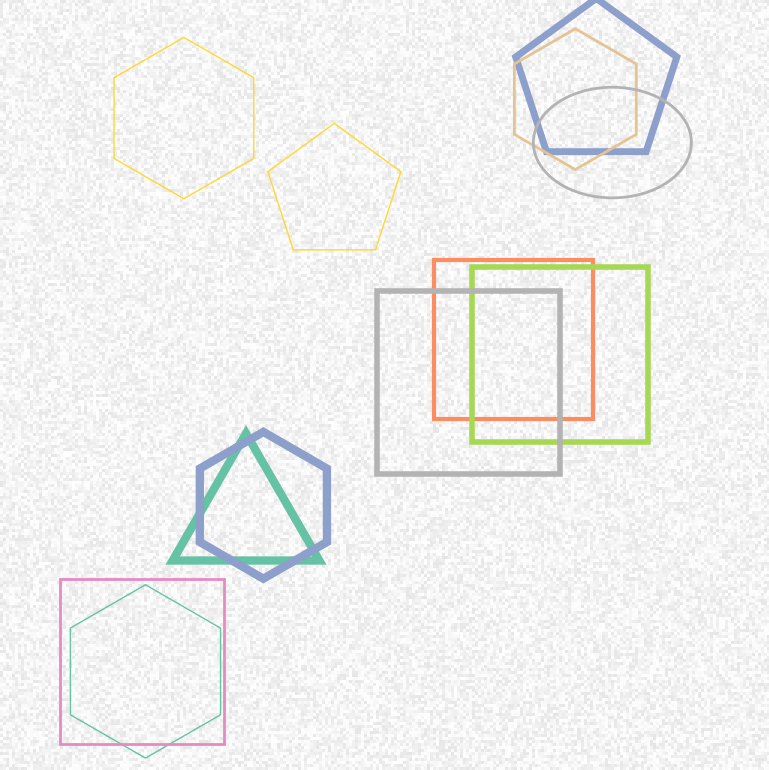[{"shape": "triangle", "thickness": 3, "radius": 0.55, "center": [0.319, 0.327]}, {"shape": "hexagon", "thickness": 0.5, "radius": 0.56, "center": [0.189, 0.128]}, {"shape": "square", "thickness": 1.5, "radius": 0.52, "center": [0.667, 0.559]}, {"shape": "hexagon", "thickness": 3, "radius": 0.48, "center": [0.342, 0.344]}, {"shape": "pentagon", "thickness": 2.5, "radius": 0.55, "center": [0.774, 0.892]}, {"shape": "square", "thickness": 1, "radius": 0.53, "center": [0.184, 0.141]}, {"shape": "square", "thickness": 2, "radius": 0.57, "center": [0.727, 0.54]}, {"shape": "pentagon", "thickness": 0.5, "radius": 0.45, "center": [0.434, 0.749]}, {"shape": "hexagon", "thickness": 0.5, "radius": 0.52, "center": [0.239, 0.847]}, {"shape": "hexagon", "thickness": 1, "radius": 0.46, "center": [0.747, 0.871]}, {"shape": "square", "thickness": 2, "radius": 0.6, "center": [0.608, 0.503]}, {"shape": "oval", "thickness": 1, "radius": 0.51, "center": [0.795, 0.815]}]